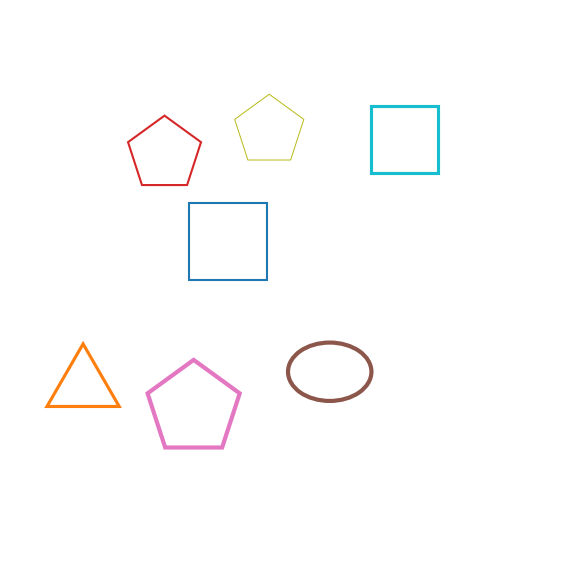[{"shape": "square", "thickness": 1, "radius": 0.33, "center": [0.395, 0.58]}, {"shape": "triangle", "thickness": 1.5, "radius": 0.36, "center": [0.144, 0.331]}, {"shape": "pentagon", "thickness": 1, "radius": 0.33, "center": [0.285, 0.732]}, {"shape": "oval", "thickness": 2, "radius": 0.36, "center": [0.571, 0.355]}, {"shape": "pentagon", "thickness": 2, "radius": 0.42, "center": [0.335, 0.292]}, {"shape": "pentagon", "thickness": 0.5, "radius": 0.31, "center": [0.466, 0.773]}, {"shape": "square", "thickness": 1.5, "radius": 0.29, "center": [0.7, 0.758]}]